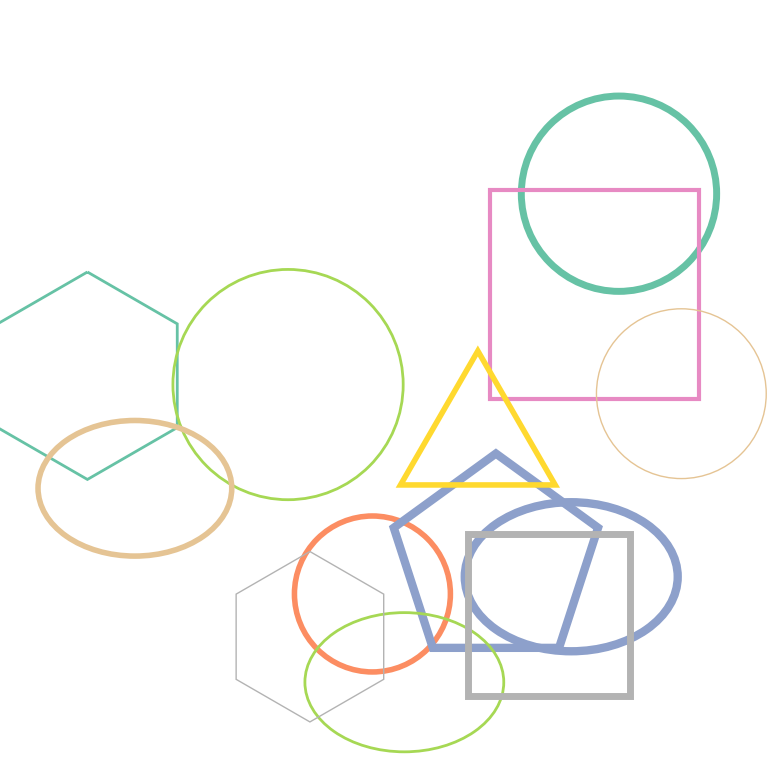[{"shape": "circle", "thickness": 2.5, "radius": 0.63, "center": [0.804, 0.748]}, {"shape": "hexagon", "thickness": 1, "radius": 0.67, "center": [0.114, 0.512]}, {"shape": "circle", "thickness": 2, "radius": 0.51, "center": [0.484, 0.229]}, {"shape": "pentagon", "thickness": 3, "radius": 0.7, "center": [0.644, 0.271]}, {"shape": "oval", "thickness": 3, "radius": 0.69, "center": [0.742, 0.251]}, {"shape": "square", "thickness": 1.5, "radius": 0.68, "center": [0.772, 0.618]}, {"shape": "circle", "thickness": 1, "radius": 0.75, "center": [0.374, 0.501]}, {"shape": "oval", "thickness": 1, "radius": 0.65, "center": [0.525, 0.114]}, {"shape": "triangle", "thickness": 2, "radius": 0.58, "center": [0.621, 0.428]}, {"shape": "circle", "thickness": 0.5, "radius": 0.55, "center": [0.885, 0.489]}, {"shape": "oval", "thickness": 2, "radius": 0.63, "center": [0.175, 0.366]}, {"shape": "square", "thickness": 2.5, "radius": 0.52, "center": [0.713, 0.201]}, {"shape": "hexagon", "thickness": 0.5, "radius": 0.55, "center": [0.402, 0.173]}]